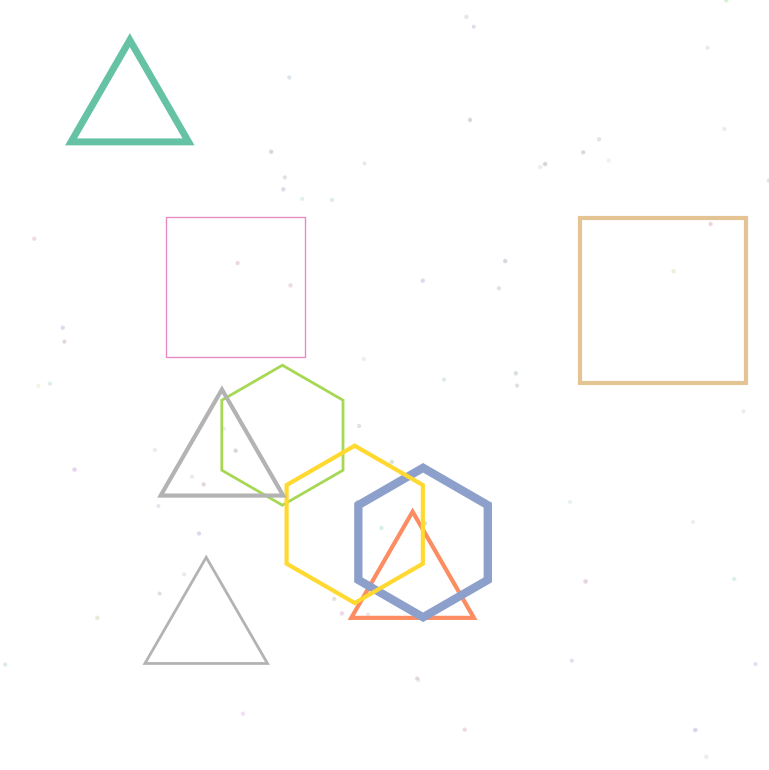[{"shape": "triangle", "thickness": 2.5, "radius": 0.44, "center": [0.169, 0.86]}, {"shape": "triangle", "thickness": 1.5, "radius": 0.46, "center": [0.536, 0.244]}, {"shape": "hexagon", "thickness": 3, "radius": 0.49, "center": [0.549, 0.295]}, {"shape": "square", "thickness": 0.5, "radius": 0.45, "center": [0.306, 0.627]}, {"shape": "hexagon", "thickness": 1, "radius": 0.45, "center": [0.367, 0.435]}, {"shape": "hexagon", "thickness": 1.5, "radius": 0.51, "center": [0.461, 0.319]}, {"shape": "square", "thickness": 1.5, "radius": 0.54, "center": [0.861, 0.61]}, {"shape": "triangle", "thickness": 1.5, "radius": 0.46, "center": [0.288, 0.402]}, {"shape": "triangle", "thickness": 1, "radius": 0.46, "center": [0.268, 0.184]}]